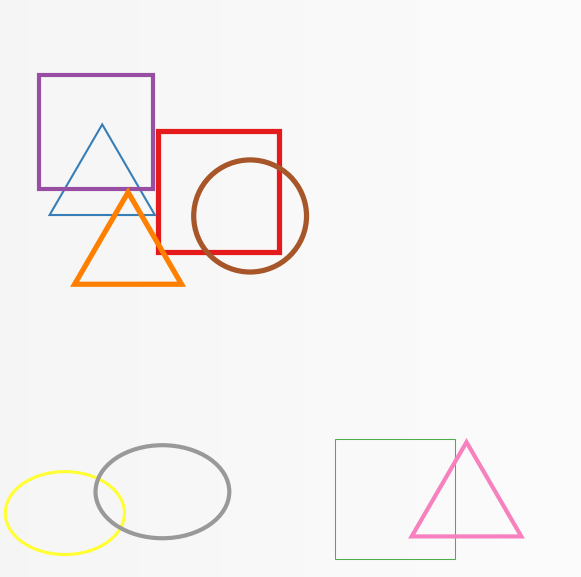[{"shape": "square", "thickness": 2.5, "radius": 0.52, "center": [0.376, 0.668]}, {"shape": "triangle", "thickness": 1, "radius": 0.52, "center": [0.176, 0.679]}, {"shape": "square", "thickness": 0.5, "radius": 0.52, "center": [0.68, 0.135]}, {"shape": "square", "thickness": 2, "radius": 0.49, "center": [0.166, 0.771]}, {"shape": "triangle", "thickness": 2.5, "radius": 0.53, "center": [0.22, 0.56]}, {"shape": "oval", "thickness": 1.5, "radius": 0.51, "center": [0.112, 0.111]}, {"shape": "circle", "thickness": 2.5, "radius": 0.49, "center": [0.43, 0.625]}, {"shape": "triangle", "thickness": 2, "radius": 0.54, "center": [0.803, 0.125]}, {"shape": "oval", "thickness": 2, "radius": 0.58, "center": [0.279, 0.148]}]